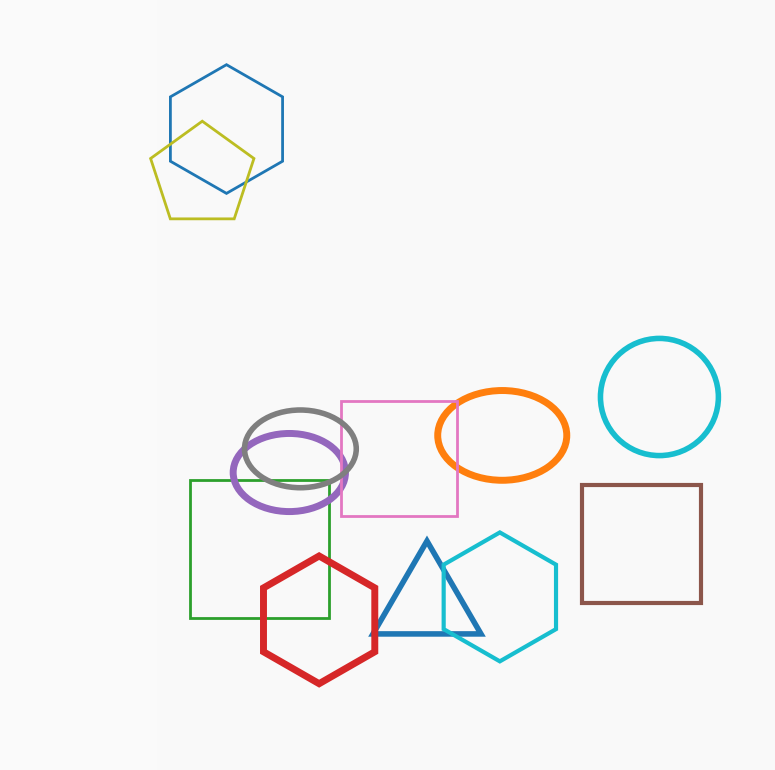[{"shape": "triangle", "thickness": 2, "radius": 0.4, "center": [0.551, 0.217]}, {"shape": "hexagon", "thickness": 1, "radius": 0.42, "center": [0.292, 0.832]}, {"shape": "oval", "thickness": 2.5, "radius": 0.42, "center": [0.648, 0.435]}, {"shape": "square", "thickness": 1, "radius": 0.45, "center": [0.335, 0.287]}, {"shape": "hexagon", "thickness": 2.5, "radius": 0.41, "center": [0.412, 0.195]}, {"shape": "oval", "thickness": 2.5, "radius": 0.36, "center": [0.373, 0.386]}, {"shape": "square", "thickness": 1.5, "radius": 0.38, "center": [0.828, 0.294]}, {"shape": "square", "thickness": 1, "radius": 0.37, "center": [0.515, 0.404]}, {"shape": "oval", "thickness": 2, "radius": 0.36, "center": [0.388, 0.417]}, {"shape": "pentagon", "thickness": 1, "radius": 0.35, "center": [0.261, 0.772]}, {"shape": "circle", "thickness": 2, "radius": 0.38, "center": [0.851, 0.484]}, {"shape": "hexagon", "thickness": 1.5, "radius": 0.42, "center": [0.645, 0.225]}]